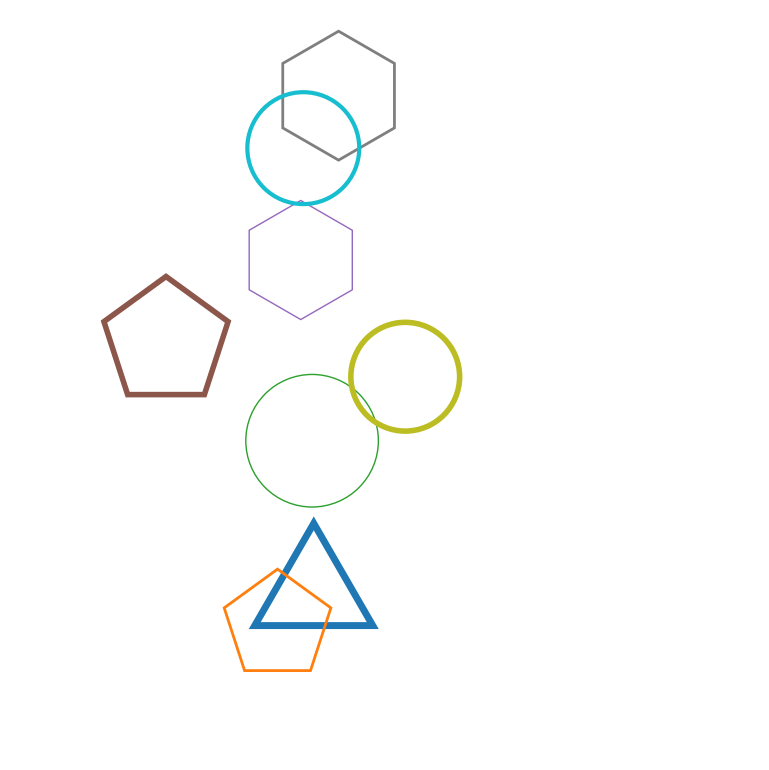[{"shape": "triangle", "thickness": 2.5, "radius": 0.44, "center": [0.407, 0.232]}, {"shape": "pentagon", "thickness": 1, "radius": 0.36, "center": [0.36, 0.188]}, {"shape": "circle", "thickness": 0.5, "radius": 0.43, "center": [0.405, 0.428]}, {"shape": "hexagon", "thickness": 0.5, "radius": 0.39, "center": [0.391, 0.662]}, {"shape": "pentagon", "thickness": 2, "radius": 0.42, "center": [0.216, 0.556]}, {"shape": "hexagon", "thickness": 1, "radius": 0.42, "center": [0.44, 0.876]}, {"shape": "circle", "thickness": 2, "radius": 0.35, "center": [0.526, 0.511]}, {"shape": "circle", "thickness": 1.5, "radius": 0.36, "center": [0.394, 0.808]}]